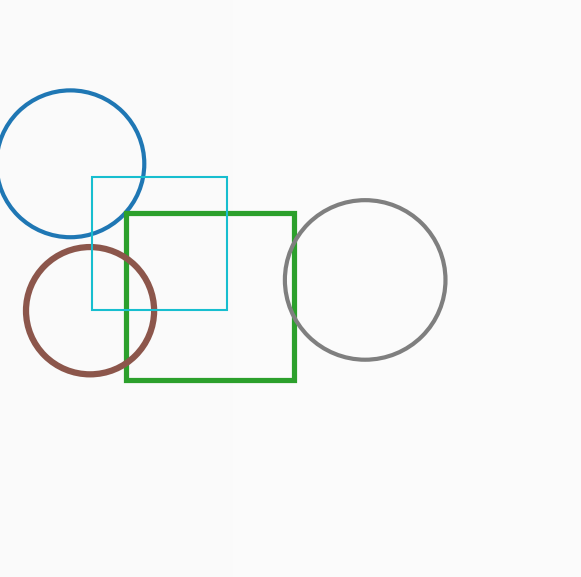[{"shape": "circle", "thickness": 2, "radius": 0.64, "center": [0.121, 0.715]}, {"shape": "square", "thickness": 2.5, "radius": 0.72, "center": [0.361, 0.486]}, {"shape": "circle", "thickness": 3, "radius": 0.55, "center": [0.155, 0.461]}, {"shape": "circle", "thickness": 2, "radius": 0.69, "center": [0.628, 0.514]}, {"shape": "square", "thickness": 1, "radius": 0.58, "center": [0.274, 0.577]}]